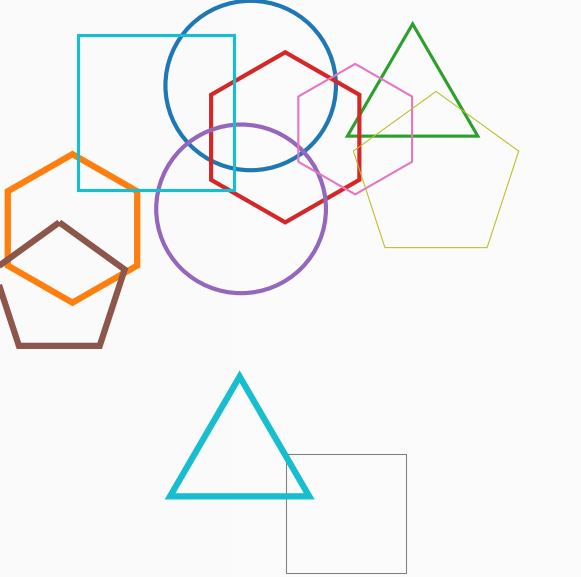[{"shape": "circle", "thickness": 2, "radius": 0.73, "center": [0.431, 0.851]}, {"shape": "hexagon", "thickness": 3, "radius": 0.64, "center": [0.125, 0.604]}, {"shape": "triangle", "thickness": 1.5, "radius": 0.65, "center": [0.71, 0.828]}, {"shape": "hexagon", "thickness": 2, "radius": 0.74, "center": [0.491, 0.761]}, {"shape": "circle", "thickness": 2, "radius": 0.73, "center": [0.415, 0.637]}, {"shape": "pentagon", "thickness": 3, "radius": 0.59, "center": [0.102, 0.496]}, {"shape": "hexagon", "thickness": 1, "radius": 0.56, "center": [0.611, 0.776]}, {"shape": "square", "thickness": 0.5, "radius": 0.52, "center": [0.595, 0.11]}, {"shape": "pentagon", "thickness": 0.5, "radius": 0.75, "center": [0.75, 0.691]}, {"shape": "square", "thickness": 1.5, "radius": 0.67, "center": [0.268, 0.805]}, {"shape": "triangle", "thickness": 3, "radius": 0.69, "center": [0.412, 0.209]}]